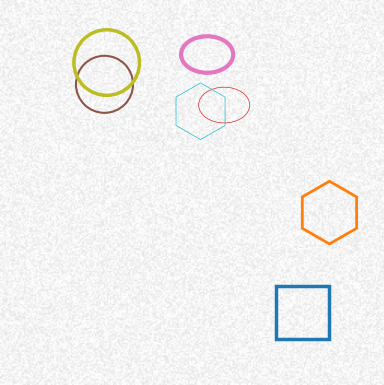[{"shape": "square", "thickness": 2.5, "radius": 0.34, "center": [0.786, 0.188]}, {"shape": "hexagon", "thickness": 2, "radius": 0.41, "center": [0.856, 0.448]}, {"shape": "oval", "thickness": 0.5, "radius": 0.33, "center": [0.582, 0.727]}, {"shape": "circle", "thickness": 1.5, "radius": 0.37, "center": [0.271, 0.781]}, {"shape": "oval", "thickness": 3, "radius": 0.34, "center": [0.538, 0.858]}, {"shape": "circle", "thickness": 2.5, "radius": 0.43, "center": [0.277, 0.838]}, {"shape": "hexagon", "thickness": 0.5, "radius": 0.37, "center": [0.521, 0.711]}]